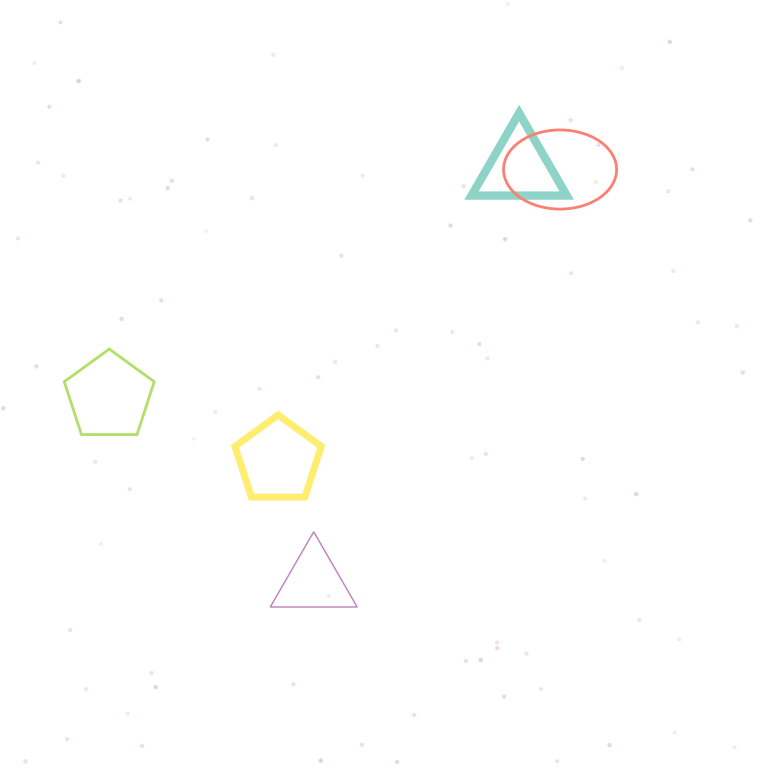[{"shape": "triangle", "thickness": 3, "radius": 0.36, "center": [0.674, 0.782]}, {"shape": "oval", "thickness": 1, "radius": 0.37, "center": [0.727, 0.78]}, {"shape": "pentagon", "thickness": 1, "radius": 0.31, "center": [0.142, 0.485]}, {"shape": "triangle", "thickness": 0.5, "radius": 0.33, "center": [0.407, 0.244]}, {"shape": "pentagon", "thickness": 2.5, "radius": 0.29, "center": [0.361, 0.402]}]